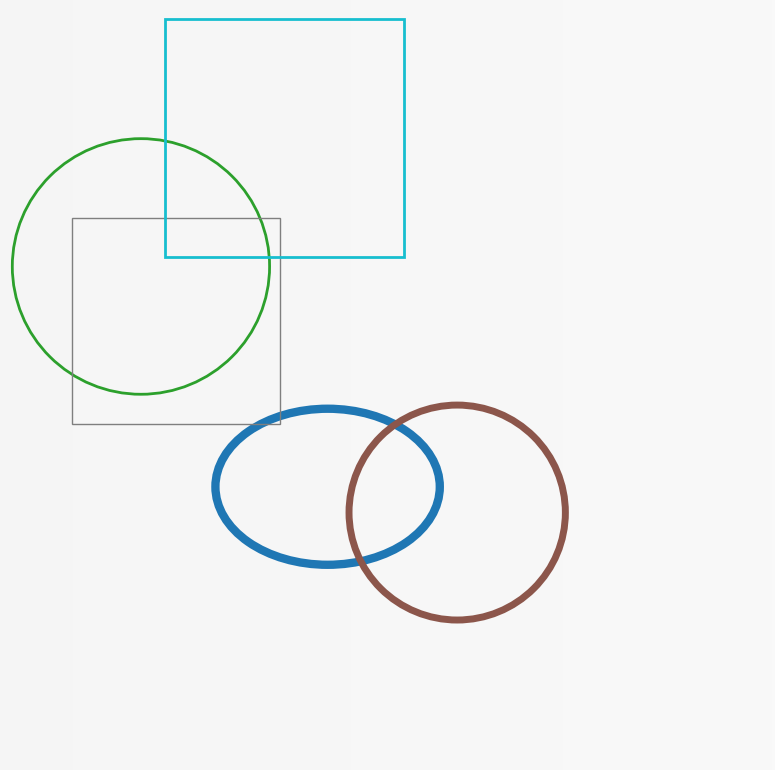[{"shape": "oval", "thickness": 3, "radius": 0.72, "center": [0.423, 0.368]}, {"shape": "circle", "thickness": 1, "radius": 0.83, "center": [0.182, 0.654]}, {"shape": "circle", "thickness": 2.5, "radius": 0.7, "center": [0.59, 0.334]}, {"shape": "square", "thickness": 0.5, "radius": 0.67, "center": [0.227, 0.584]}, {"shape": "square", "thickness": 1, "radius": 0.77, "center": [0.367, 0.821]}]